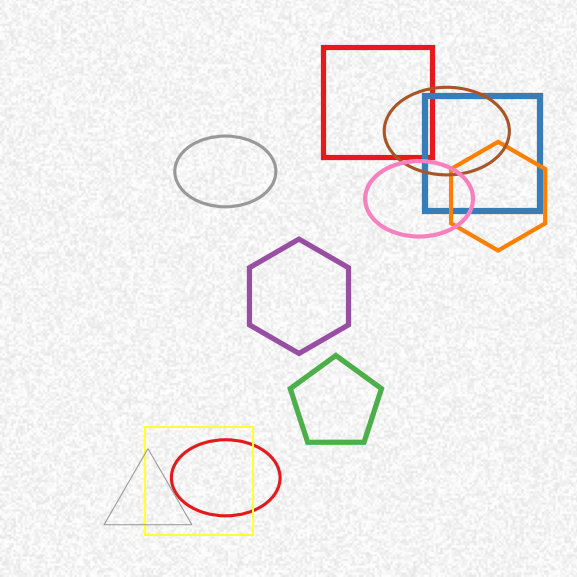[{"shape": "square", "thickness": 2.5, "radius": 0.47, "center": [0.654, 0.822]}, {"shape": "oval", "thickness": 1.5, "radius": 0.47, "center": [0.391, 0.172]}, {"shape": "square", "thickness": 3, "radius": 0.5, "center": [0.836, 0.734]}, {"shape": "pentagon", "thickness": 2.5, "radius": 0.42, "center": [0.582, 0.3]}, {"shape": "hexagon", "thickness": 2.5, "radius": 0.5, "center": [0.518, 0.486]}, {"shape": "hexagon", "thickness": 2, "radius": 0.47, "center": [0.863, 0.659]}, {"shape": "square", "thickness": 1, "radius": 0.47, "center": [0.344, 0.166]}, {"shape": "oval", "thickness": 1.5, "radius": 0.54, "center": [0.774, 0.772]}, {"shape": "oval", "thickness": 2, "radius": 0.47, "center": [0.726, 0.655]}, {"shape": "triangle", "thickness": 0.5, "radius": 0.44, "center": [0.256, 0.134]}, {"shape": "oval", "thickness": 1.5, "radius": 0.44, "center": [0.39, 0.702]}]